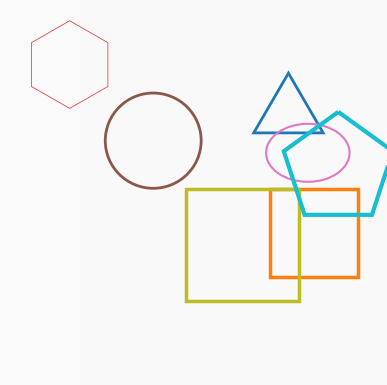[{"shape": "triangle", "thickness": 2, "radius": 0.52, "center": [0.744, 0.707]}, {"shape": "square", "thickness": 2.5, "radius": 0.57, "center": [0.81, 0.395]}, {"shape": "hexagon", "thickness": 0.5, "radius": 0.57, "center": [0.18, 0.832]}, {"shape": "circle", "thickness": 2, "radius": 0.62, "center": [0.395, 0.635]}, {"shape": "oval", "thickness": 1.5, "radius": 0.54, "center": [0.794, 0.603]}, {"shape": "square", "thickness": 2.5, "radius": 0.73, "center": [0.626, 0.364]}, {"shape": "pentagon", "thickness": 3, "radius": 0.74, "center": [0.873, 0.562]}]